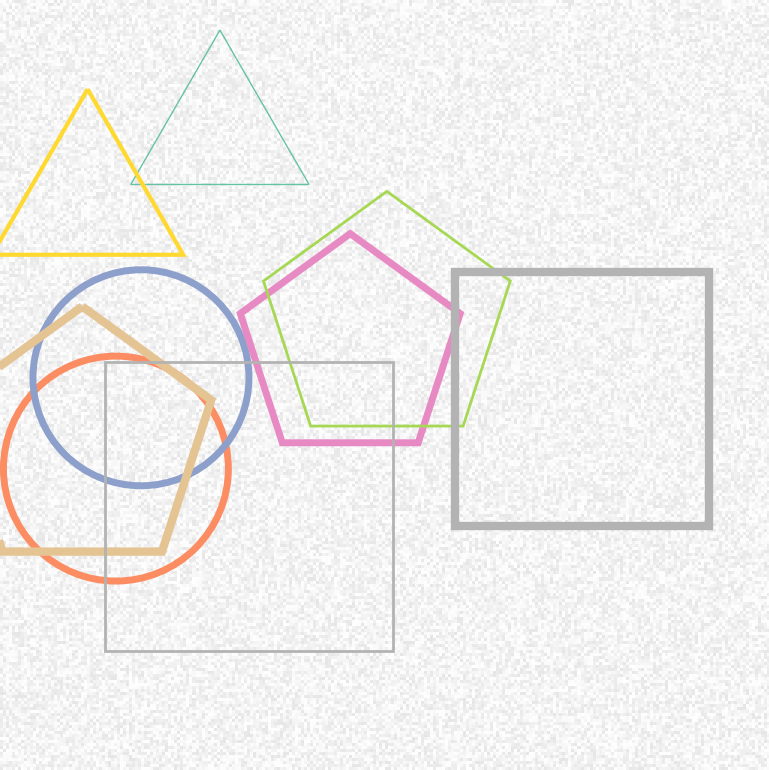[{"shape": "triangle", "thickness": 0.5, "radius": 0.67, "center": [0.286, 0.827]}, {"shape": "circle", "thickness": 2.5, "radius": 0.73, "center": [0.151, 0.391]}, {"shape": "circle", "thickness": 2.5, "radius": 0.7, "center": [0.183, 0.509]}, {"shape": "pentagon", "thickness": 2.5, "radius": 0.75, "center": [0.455, 0.546]}, {"shape": "pentagon", "thickness": 1, "radius": 0.84, "center": [0.502, 0.583]}, {"shape": "triangle", "thickness": 1.5, "radius": 0.72, "center": [0.114, 0.741]}, {"shape": "pentagon", "thickness": 3, "radius": 0.88, "center": [0.107, 0.426]}, {"shape": "square", "thickness": 3, "radius": 0.83, "center": [0.756, 0.482]}, {"shape": "square", "thickness": 1, "radius": 0.94, "center": [0.323, 0.342]}]